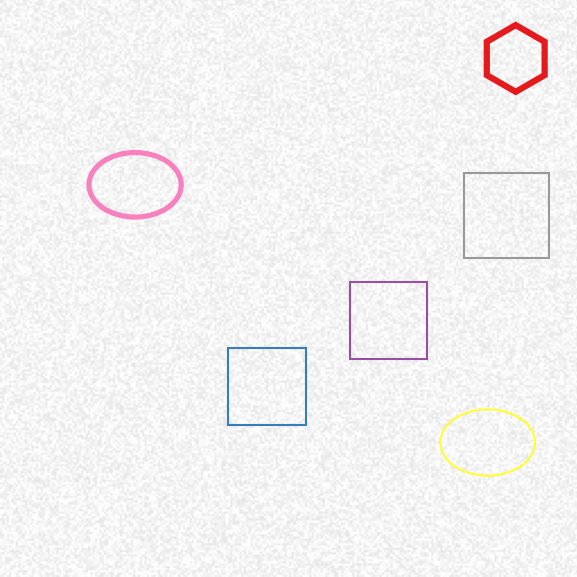[{"shape": "hexagon", "thickness": 3, "radius": 0.29, "center": [0.893, 0.898]}, {"shape": "square", "thickness": 1, "radius": 0.33, "center": [0.463, 0.329]}, {"shape": "square", "thickness": 1, "radius": 0.33, "center": [0.673, 0.444]}, {"shape": "oval", "thickness": 1, "radius": 0.41, "center": [0.845, 0.233]}, {"shape": "oval", "thickness": 2.5, "radius": 0.4, "center": [0.234, 0.679]}, {"shape": "square", "thickness": 1, "radius": 0.37, "center": [0.877, 0.626]}]